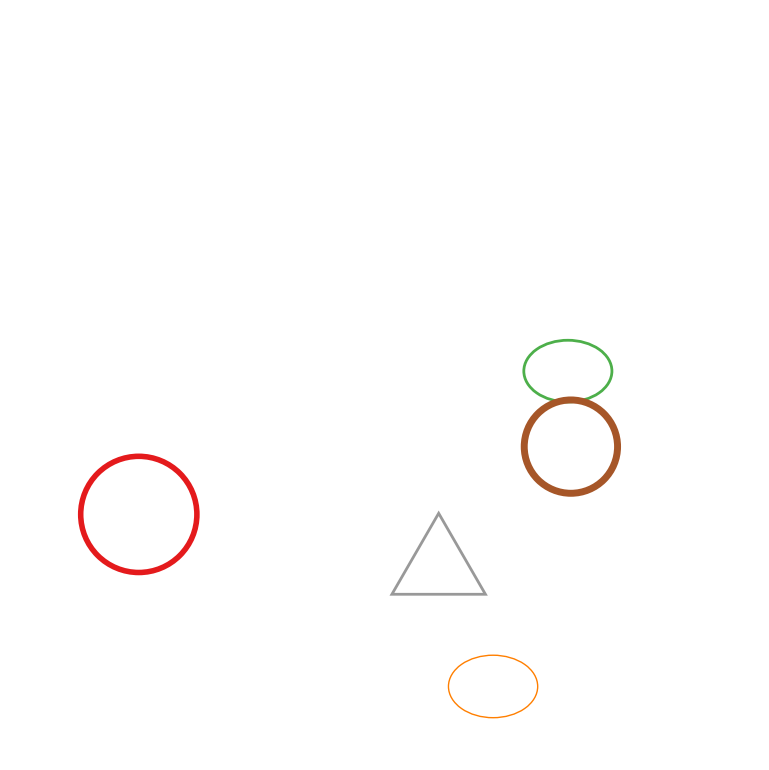[{"shape": "circle", "thickness": 2, "radius": 0.38, "center": [0.18, 0.332]}, {"shape": "oval", "thickness": 1, "radius": 0.29, "center": [0.737, 0.518]}, {"shape": "oval", "thickness": 0.5, "radius": 0.29, "center": [0.64, 0.108]}, {"shape": "circle", "thickness": 2.5, "radius": 0.3, "center": [0.741, 0.42]}, {"shape": "triangle", "thickness": 1, "radius": 0.35, "center": [0.57, 0.263]}]